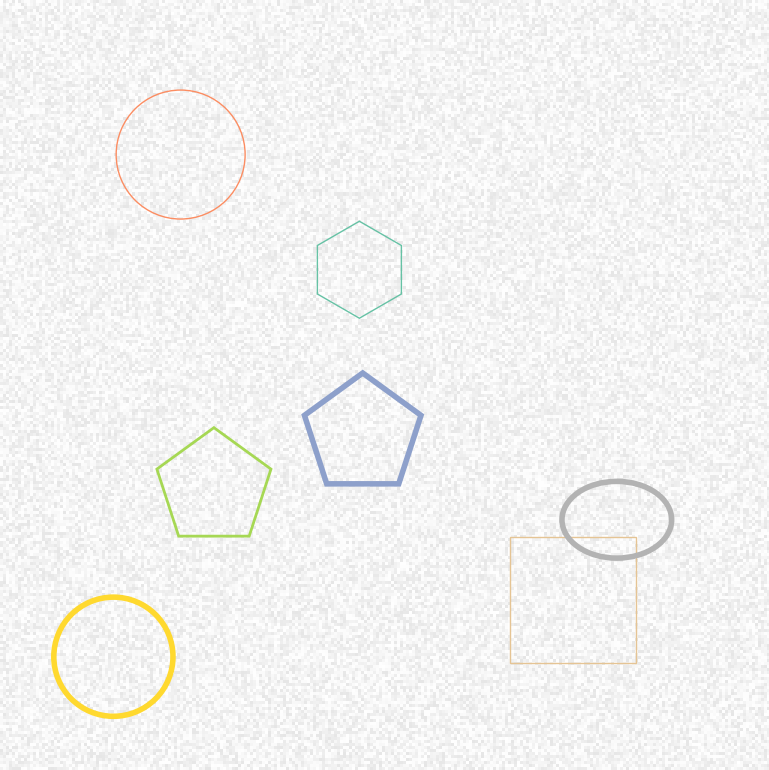[{"shape": "hexagon", "thickness": 0.5, "radius": 0.31, "center": [0.467, 0.65]}, {"shape": "circle", "thickness": 0.5, "radius": 0.42, "center": [0.235, 0.799]}, {"shape": "pentagon", "thickness": 2, "radius": 0.4, "center": [0.471, 0.436]}, {"shape": "pentagon", "thickness": 1, "radius": 0.39, "center": [0.278, 0.367]}, {"shape": "circle", "thickness": 2, "radius": 0.39, "center": [0.147, 0.147]}, {"shape": "square", "thickness": 0.5, "radius": 0.41, "center": [0.744, 0.221]}, {"shape": "oval", "thickness": 2, "radius": 0.36, "center": [0.801, 0.325]}]